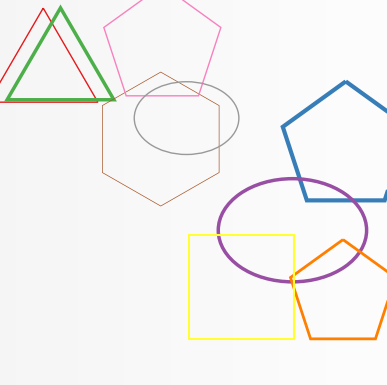[{"shape": "triangle", "thickness": 1, "radius": 0.81, "center": [0.112, 0.816]}, {"shape": "pentagon", "thickness": 3, "radius": 0.85, "center": [0.892, 0.618]}, {"shape": "triangle", "thickness": 2.5, "radius": 0.8, "center": [0.156, 0.82]}, {"shape": "oval", "thickness": 2.5, "radius": 0.96, "center": [0.755, 0.402]}, {"shape": "pentagon", "thickness": 2, "radius": 0.71, "center": [0.885, 0.235]}, {"shape": "square", "thickness": 1.5, "radius": 0.68, "center": [0.623, 0.254]}, {"shape": "hexagon", "thickness": 0.5, "radius": 0.87, "center": [0.415, 0.639]}, {"shape": "pentagon", "thickness": 1, "radius": 0.79, "center": [0.419, 0.88]}, {"shape": "oval", "thickness": 1, "radius": 0.67, "center": [0.481, 0.693]}]